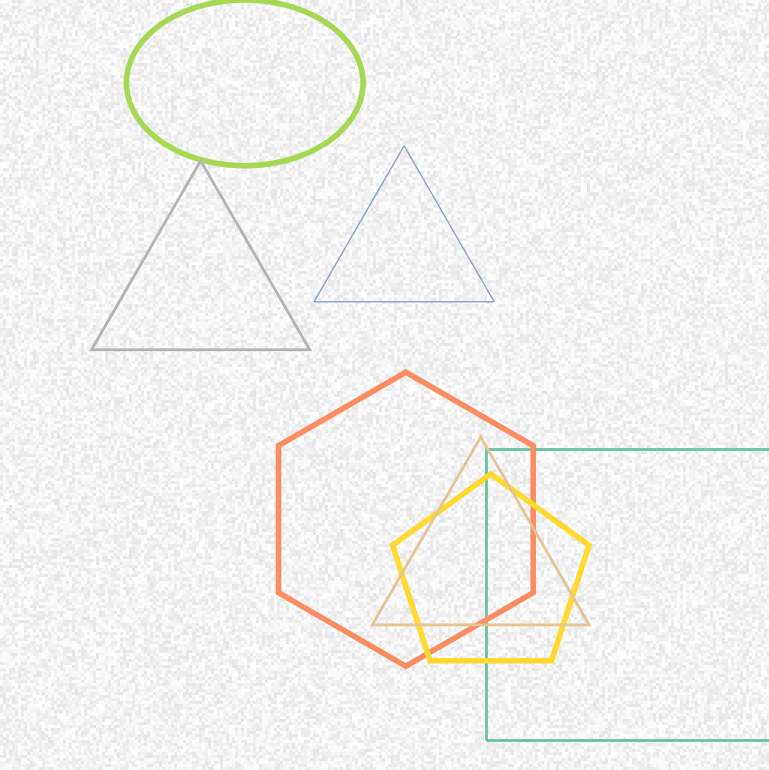[{"shape": "square", "thickness": 1, "radius": 0.94, "center": [0.82, 0.228]}, {"shape": "hexagon", "thickness": 2, "radius": 0.95, "center": [0.527, 0.326]}, {"shape": "triangle", "thickness": 0.5, "radius": 0.68, "center": [0.525, 0.676]}, {"shape": "oval", "thickness": 2, "radius": 0.77, "center": [0.318, 0.892]}, {"shape": "pentagon", "thickness": 2, "radius": 0.67, "center": [0.637, 0.25]}, {"shape": "triangle", "thickness": 1, "radius": 0.81, "center": [0.624, 0.27]}, {"shape": "triangle", "thickness": 1, "radius": 0.82, "center": [0.261, 0.628]}]